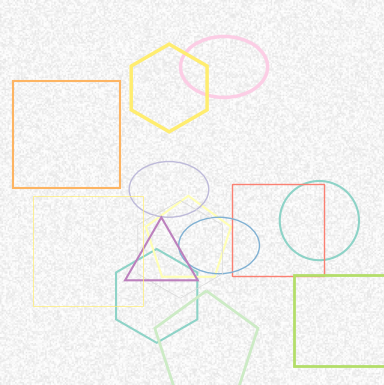[{"shape": "circle", "thickness": 1.5, "radius": 0.51, "center": [0.83, 0.427]}, {"shape": "hexagon", "thickness": 1.5, "radius": 0.61, "center": [0.407, 0.231]}, {"shape": "pentagon", "thickness": 1.5, "radius": 0.58, "center": [0.489, 0.375]}, {"shape": "oval", "thickness": 1, "radius": 0.52, "center": [0.439, 0.508]}, {"shape": "square", "thickness": 1, "radius": 0.6, "center": [0.722, 0.403]}, {"shape": "oval", "thickness": 1, "radius": 0.52, "center": [0.569, 0.362]}, {"shape": "square", "thickness": 1.5, "radius": 0.69, "center": [0.172, 0.651]}, {"shape": "square", "thickness": 2, "radius": 0.59, "center": [0.881, 0.167]}, {"shape": "oval", "thickness": 2.5, "radius": 0.57, "center": [0.582, 0.826]}, {"shape": "hexagon", "thickness": 0.5, "radius": 0.64, "center": [0.468, 0.352]}, {"shape": "triangle", "thickness": 1.5, "radius": 0.54, "center": [0.419, 0.326]}, {"shape": "pentagon", "thickness": 2, "radius": 0.7, "center": [0.536, 0.104]}, {"shape": "square", "thickness": 0.5, "radius": 0.71, "center": [0.229, 0.348]}, {"shape": "hexagon", "thickness": 2.5, "radius": 0.57, "center": [0.439, 0.772]}]